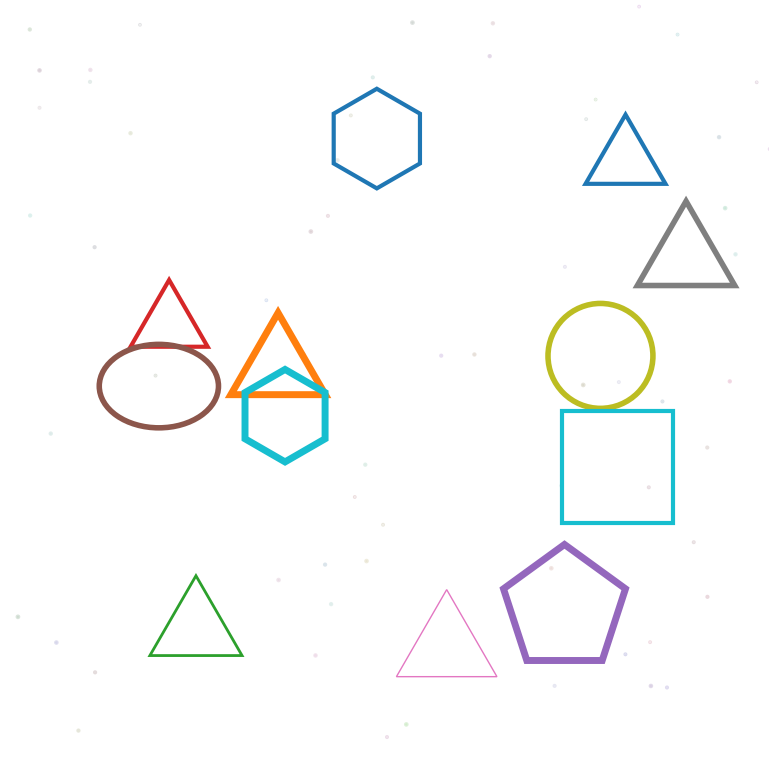[{"shape": "triangle", "thickness": 1.5, "radius": 0.3, "center": [0.812, 0.791]}, {"shape": "hexagon", "thickness": 1.5, "radius": 0.32, "center": [0.489, 0.82]}, {"shape": "triangle", "thickness": 2.5, "radius": 0.35, "center": [0.361, 0.523]}, {"shape": "triangle", "thickness": 1, "radius": 0.35, "center": [0.254, 0.183]}, {"shape": "triangle", "thickness": 1.5, "radius": 0.29, "center": [0.22, 0.579]}, {"shape": "pentagon", "thickness": 2.5, "radius": 0.42, "center": [0.733, 0.21]}, {"shape": "oval", "thickness": 2, "radius": 0.39, "center": [0.206, 0.499]}, {"shape": "triangle", "thickness": 0.5, "radius": 0.38, "center": [0.58, 0.159]}, {"shape": "triangle", "thickness": 2, "radius": 0.36, "center": [0.891, 0.666]}, {"shape": "circle", "thickness": 2, "radius": 0.34, "center": [0.78, 0.538]}, {"shape": "hexagon", "thickness": 2.5, "radius": 0.3, "center": [0.37, 0.46]}, {"shape": "square", "thickness": 1.5, "radius": 0.36, "center": [0.802, 0.394]}]